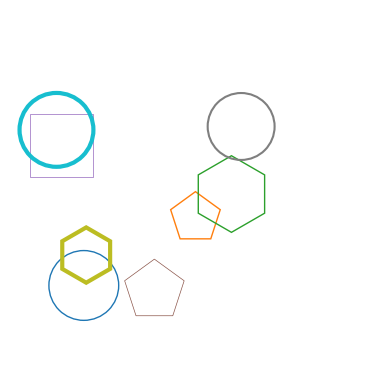[{"shape": "circle", "thickness": 1, "radius": 0.45, "center": [0.218, 0.259]}, {"shape": "pentagon", "thickness": 1, "radius": 0.34, "center": [0.508, 0.434]}, {"shape": "hexagon", "thickness": 1, "radius": 0.5, "center": [0.601, 0.496]}, {"shape": "square", "thickness": 0.5, "radius": 0.41, "center": [0.16, 0.623]}, {"shape": "pentagon", "thickness": 0.5, "radius": 0.41, "center": [0.401, 0.246]}, {"shape": "circle", "thickness": 1.5, "radius": 0.43, "center": [0.626, 0.671]}, {"shape": "hexagon", "thickness": 3, "radius": 0.36, "center": [0.224, 0.338]}, {"shape": "circle", "thickness": 3, "radius": 0.48, "center": [0.147, 0.663]}]